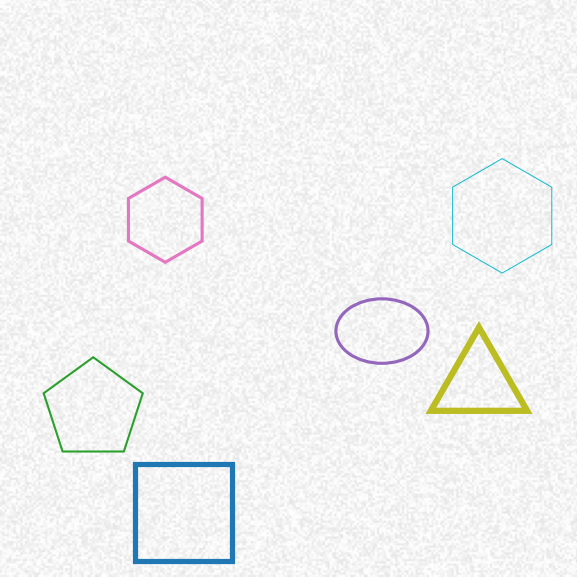[{"shape": "square", "thickness": 2.5, "radius": 0.42, "center": [0.317, 0.111]}, {"shape": "pentagon", "thickness": 1, "radius": 0.45, "center": [0.161, 0.29]}, {"shape": "oval", "thickness": 1.5, "radius": 0.4, "center": [0.661, 0.426]}, {"shape": "hexagon", "thickness": 1.5, "radius": 0.37, "center": [0.286, 0.619]}, {"shape": "triangle", "thickness": 3, "radius": 0.48, "center": [0.829, 0.336]}, {"shape": "hexagon", "thickness": 0.5, "radius": 0.5, "center": [0.87, 0.625]}]